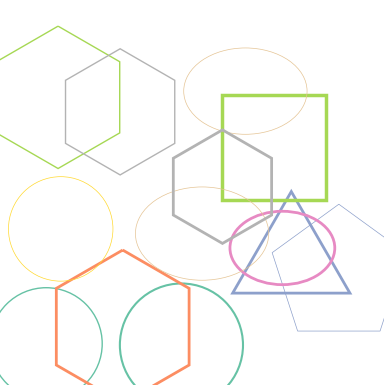[{"shape": "circle", "thickness": 1.5, "radius": 0.8, "center": [0.471, 0.104]}, {"shape": "circle", "thickness": 1, "radius": 0.73, "center": [0.12, 0.107]}, {"shape": "hexagon", "thickness": 2, "radius": 1.0, "center": [0.319, 0.151]}, {"shape": "triangle", "thickness": 2, "radius": 0.88, "center": [0.757, 0.327]}, {"shape": "pentagon", "thickness": 0.5, "radius": 0.91, "center": [0.88, 0.287]}, {"shape": "oval", "thickness": 2, "radius": 0.68, "center": [0.733, 0.356]}, {"shape": "square", "thickness": 2.5, "radius": 0.68, "center": [0.712, 0.617]}, {"shape": "hexagon", "thickness": 1, "radius": 0.92, "center": [0.151, 0.747]}, {"shape": "circle", "thickness": 0.5, "radius": 0.68, "center": [0.158, 0.405]}, {"shape": "oval", "thickness": 0.5, "radius": 0.87, "center": [0.525, 0.393]}, {"shape": "oval", "thickness": 0.5, "radius": 0.8, "center": [0.637, 0.763]}, {"shape": "hexagon", "thickness": 1, "radius": 0.82, "center": [0.312, 0.709]}, {"shape": "hexagon", "thickness": 2, "radius": 0.74, "center": [0.578, 0.515]}]